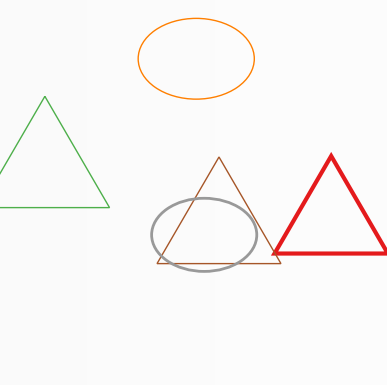[{"shape": "triangle", "thickness": 3, "radius": 0.84, "center": [0.855, 0.426]}, {"shape": "triangle", "thickness": 1, "radius": 0.96, "center": [0.116, 0.557]}, {"shape": "oval", "thickness": 1, "radius": 0.75, "center": [0.506, 0.847]}, {"shape": "triangle", "thickness": 1, "radius": 0.92, "center": [0.565, 0.408]}, {"shape": "oval", "thickness": 2, "radius": 0.68, "center": [0.527, 0.39]}]